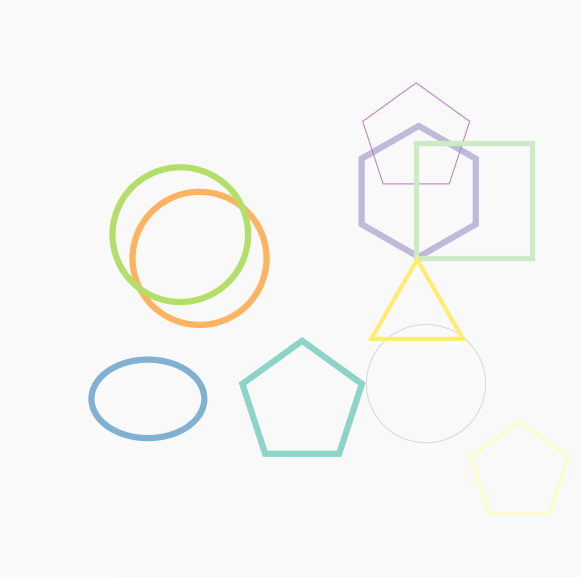[{"shape": "pentagon", "thickness": 3, "radius": 0.54, "center": [0.52, 0.301]}, {"shape": "pentagon", "thickness": 1, "radius": 0.44, "center": [0.894, 0.181]}, {"shape": "hexagon", "thickness": 3, "radius": 0.57, "center": [0.72, 0.668]}, {"shape": "oval", "thickness": 3, "radius": 0.49, "center": [0.254, 0.308]}, {"shape": "circle", "thickness": 3, "radius": 0.58, "center": [0.343, 0.552]}, {"shape": "circle", "thickness": 3, "radius": 0.58, "center": [0.31, 0.593]}, {"shape": "circle", "thickness": 0.5, "radius": 0.51, "center": [0.733, 0.335]}, {"shape": "pentagon", "thickness": 0.5, "radius": 0.48, "center": [0.716, 0.759]}, {"shape": "square", "thickness": 2.5, "radius": 0.5, "center": [0.816, 0.651]}, {"shape": "triangle", "thickness": 2, "radius": 0.46, "center": [0.718, 0.458]}]